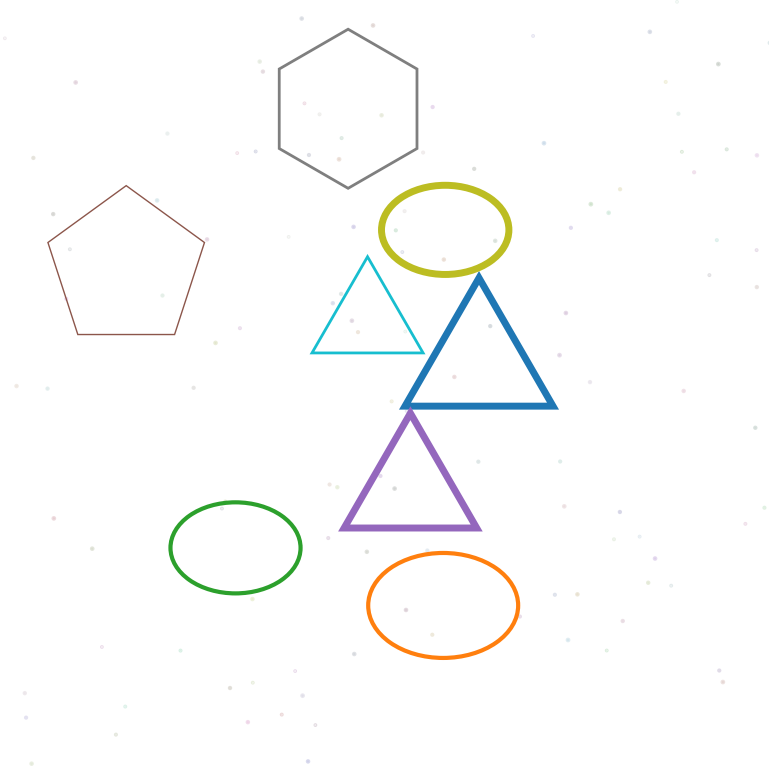[{"shape": "triangle", "thickness": 2.5, "radius": 0.55, "center": [0.622, 0.528]}, {"shape": "oval", "thickness": 1.5, "radius": 0.49, "center": [0.576, 0.214]}, {"shape": "oval", "thickness": 1.5, "radius": 0.42, "center": [0.306, 0.288]}, {"shape": "triangle", "thickness": 2.5, "radius": 0.5, "center": [0.533, 0.364]}, {"shape": "pentagon", "thickness": 0.5, "radius": 0.53, "center": [0.164, 0.652]}, {"shape": "hexagon", "thickness": 1, "radius": 0.52, "center": [0.452, 0.859]}, {"shape": "oval", "thickness": 2.5, "radius": 0.41, "center": [0.578, 0.701]}, {"shape": "triangle", "thickness": 1, "radius": 0.42, "center": [0.477, 0.583]}]